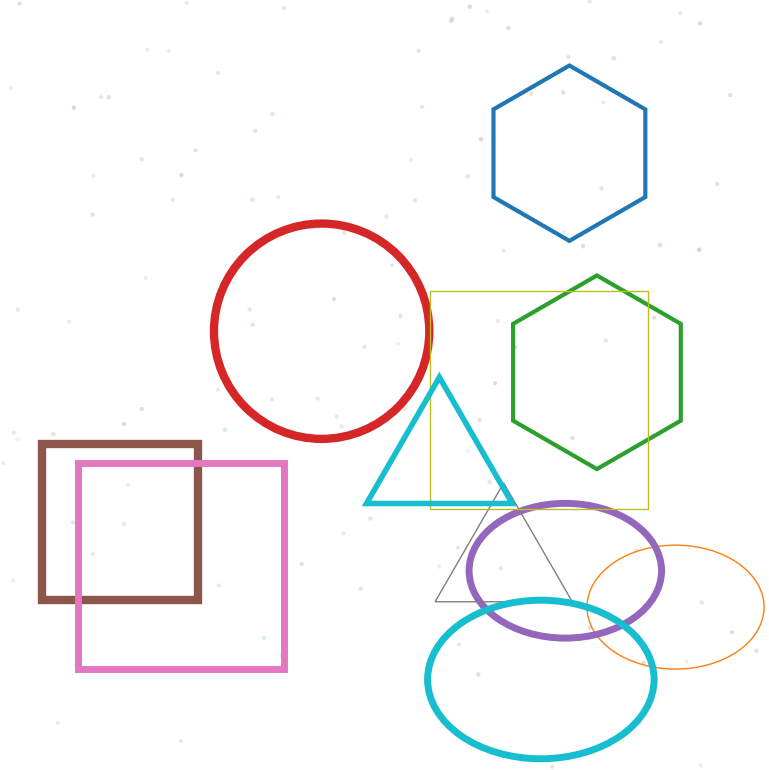[{"shape": "hexagon", "thickness": 1.5, "radius": 0.57, "center": [0.739, 0.801]}, {"shape": "oval", "thickness": 0.5, "radius": 0.57, "center": [0.877, 0.212]}, {"shape": "hexagon", "thickness": 1.5, "radius": 0.63, "center": [0.775, 0.517]}, {"shape": "circle", "thickness": 3, "radius": 0.7, "center": [0.418, 0.57]}, {"shape": "oval", "thickness": 2.5, "radius": 0.62, "center": [0.734, 0.259]}, {"shape": "square", "thickness": 3, "radius": 0.51, "center": [0.156, 0.322]}, {"shape": "square", "thickness": 2.5, "radius": 0.67, "center": [0.235, 0.265]}, {"shape": "triangle", "thickness": 0.5, "radius": 0.51, "center": [0.654, 0.27]}, {"shape": "square", "thickness": 0.5, "radius": 0.71, "center": [0.7, 0.48]}, {"shape": "triangle", "thickness": 2, "radius": 0.55, "center": [0.571, 0.401]}, {"shape": "oval", "thickness": 2.5, "radius": 0.74, "center": [0.702, 0.118]}]